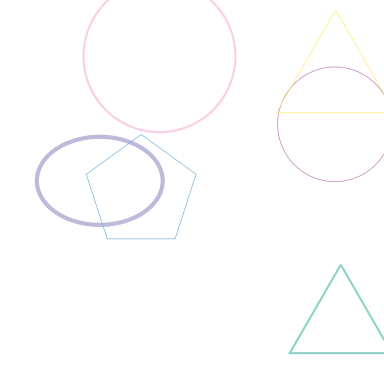[{"shape": "triangle", "thickness": 1.5, "radius": 0.77, "center": [0.885, 0.159]}, {"shape": "oval", "thickness": 3, "radius": 0.82, "center": [0.259, 0.53]}, {"shape": "pentagon", "thickness": 0.5, "radius": 0.75, "center": [0.367, 0.501]}, {"shape": "circle", "thickness": 1.5, "radius": 0.99, "center": [0.414, 0.854]}, {"shape": "circle", "thickness": 0.5, "radius": 0.74, "center": [0.87, 0.677]}, {"shape": "triangle", "thickness": 0.5, "radius": 0.89, "center": [0.872, 0.796]}]